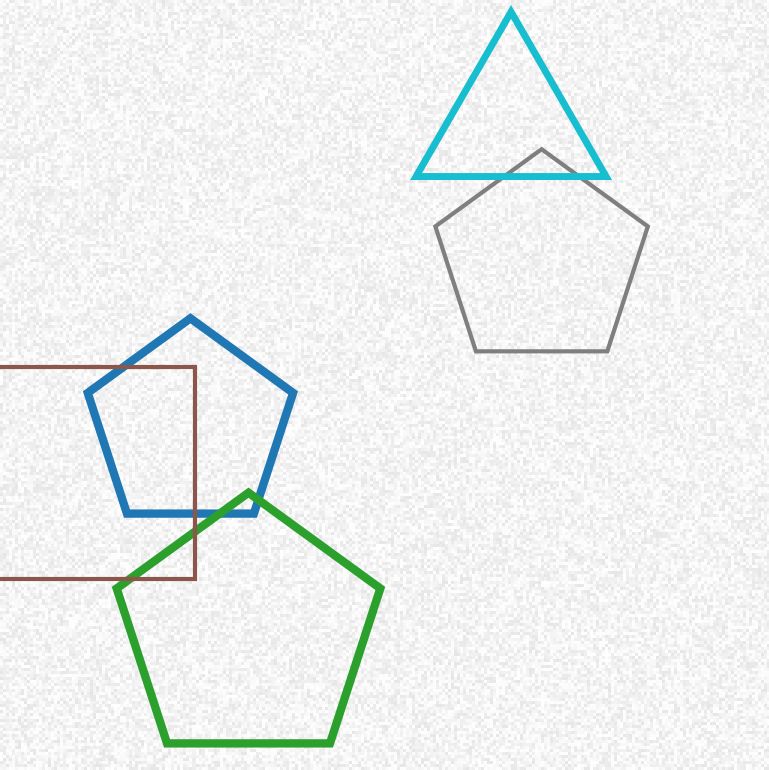[{"shape": "pentagon", "thickness": 3, "radius": 0.7, "center": [0.247, 0.446]}, {"shape": "pentagon", "thickness": 3, "radius": 0.9, "center": [0.323, 0.18]}, {"shape": "square", "thickness": 1.5, "radius": 0.69, "center": [0.115, 0.386]}, {"shape": "pentagon", "thickness": 1.5, "radius": 0.73, "center": [0.703, 0.661]}, {"shape": "triangle", "thickness": 2.5, "radius": 0.71, "center": [0.664, 0.842]}]